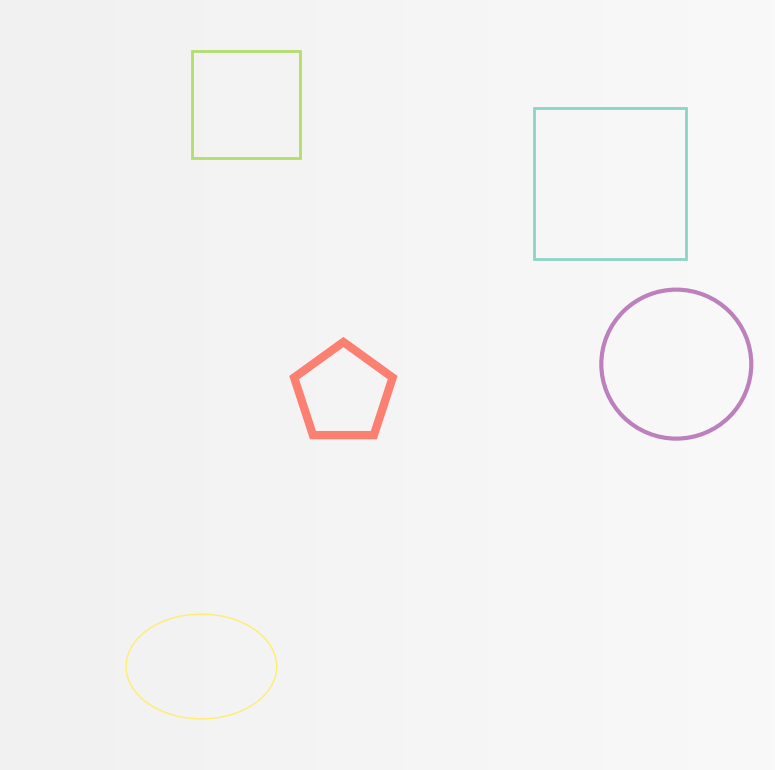[{"shape": "square", "thickness": 1, "radius": 0.49, "center": [0.787, 0.762]}, {"shape": "pentagon", "thickness": 3, "radius": 0.33, "center": [0.443, 0.489]}, {"shape": "square", "thickness": 1, "radius": 0.35, "center": [0.318, 0.864]}, {"shape": "circle", "thickness": 1.5, "radius": 0.48, "center": [0.873, 0.527]}, {"shape": "oval", "thickness": 0.5, "radius": 0.49, "center": [0.26, 0.134]}]